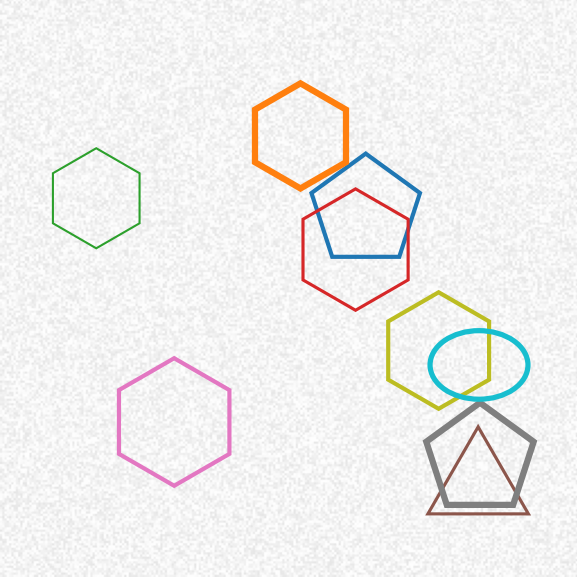[{"shape": "pentagon", "thickness": 2, "radius": 0.49, "center": [0.633, 0.634]}, {"shape": "hexagon", "thickness": 3, "radius": 0.46, "center": [0.52, 0.764]}, {"shape": "hexagon", "thickness": 1, "radius": 0.43, "center": [0.167, 0.656]}, {"shape": "hexagon", "thickness": 1.5, "radius": 0.53, "center": [0.616, 0.567]}, {"shape": "triangle", "thickness": 1.5, "radius": 0.5, "center": [0.828, 0.16]}, {"shape": "hexagon", "thickness": 2, "radius": 0.55, "center": [0.302, 0.268]}, {"shape": "pentagon", "thickness": 3, "radius": 0.49, "center": [0.831, 0.204]}, {"shape": "hexagon", "thickness": 2, "radius": 0.5, "center": [0.76, 0.392]}, {"shape": "oval", "thickness": 2.5, "radius": 0.42, "center": [0.829, 0.367]}]